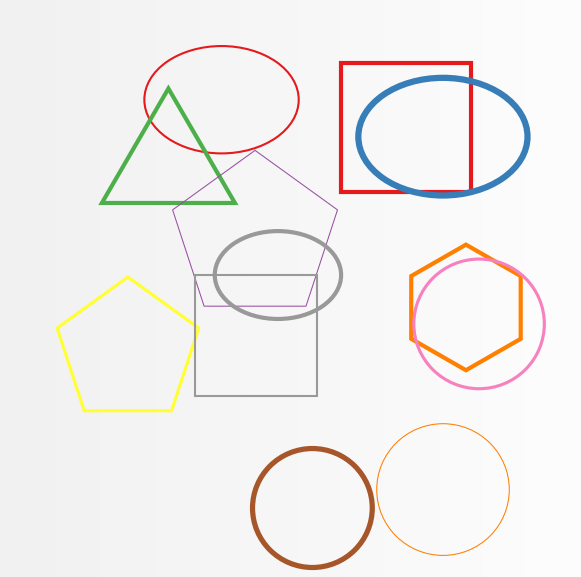[{"shape": "square", "thickness": 2, "radius": 0.56, "center": [0.699, 0.779]}, {"shape": "oval", "thickness": 1, "radius": 0.66, "center": [0.381, 0.826]}, {"shape": "oval", "thickness": 3, "radius": 0.73, "center": [0.762, 0.762]}, {"shape": "triangle", "thickness": 2, "radius": 0.66, "center": [0.29, 0.714]}, {"shape": "pentagon", "thickness": 0.5, "radius": 0.75, "center": [0.439, 0.59]}, {"shape": "circle", "thickness": 0.5, "radius": 0.57, "center": [0.762, 0.151]}, {"shape": "hexagon", "thickness": 2, "radius": 0.54, "center": [0.802, 0.467]}, {"shape": "pentagon", "thickness": 1.5, "radius": 0.64, "center": [0.22, 0.391]}, {"shape": "circle", "thickness": 2.5, "radius": 0.51, "center": [0.537, 0.119]}, {"shape": "circle", "thickness": 1.5, "radius": 0.56, "center": [0.824, 0.438]}, {"shape": "square", "thickness": 1, "radius": 0.52, "center": [0.441, 0.418]}, {"shape": "oval", "thickness": 2, "radius": 0.54, "center": [0.478, 0.523]}]